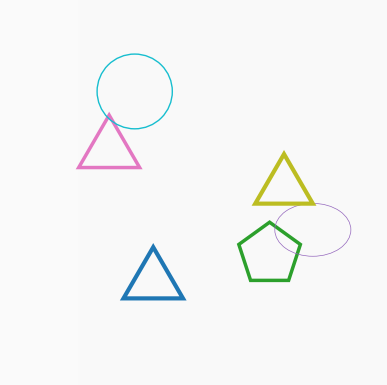[{"shape": "triangle", "thickness": 3, "radius": 0.44, "center": [0.395, 0.269]}, {"shape": "pentagon", "thickness": 2.5, "radius": 0.42, "center": [0.696, 0.339]}, {"shape": "oval", "thickness": 0.5, "radius": 0.49, "center": [0.807, 0.403]}, {"shape": "triangle", "thickness": 2.5, "radius": 0.45, "center": [0.282, 0.61]}, {"shape": "triangle", "thickness": 3, "radius": 0.43, "center": [0.733, 0.514]}, {"shape": "circle", "thickness": 1, "radius": 0.49, "center": [0.348, 0.762]}]